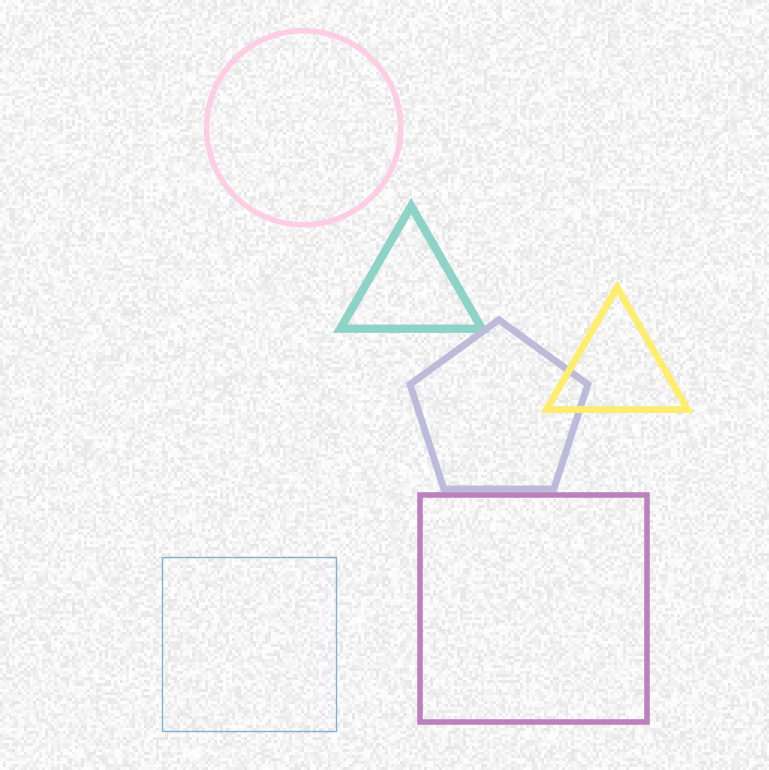[{"shape": "triangle", "thickness": 3, "radius": 0.53, "center": [0.534, 0.626]}, {"shape": "pentagon", "thickness": 2.5, "radius": 0.61, "center": [0.648, 0.463]}, {"shape": "square", "thickness": 0.5, "radius": 0.56, "center": [0.324, 0.164]}, {"shape": "circle", "thickness": 2, "radius": 0.63, "center": [0.394, 0.834]}, {"shape": "square", "thickness": 2, "radius": 0.74, "center": [0.692, 0.209]}, {"shape": "triangle", "thickness": 2.5, "radius": 0.53, "center": [0.801, 0.521]}]